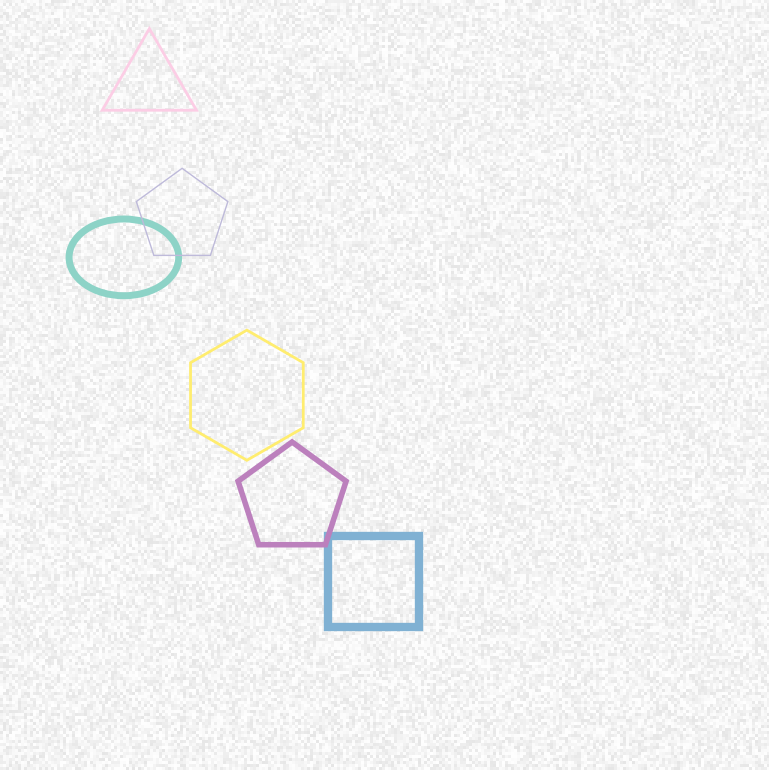[{"shape": "oval", "thickness": 2.5, "radius": 0.36, "center": [0.161, 0.666]}, {"shape": "pentagon", "thickness": 0.5, "radius": 0.31, "center": [0.236, 0.719]}, {"shape": "square", "thickness": 3, "radius": 0.3, "center": [0.485, 0.245]}, {"shape": "triangle", "thickness": 1, "radius": 0.35, "center": [0.194, 0.892]}, {"shape": "pentagon", "thickness": 2, "radius": 0.37, "center": [0.379, 0.352]}, {"shape": "hexagon", "thickness": 1, "radius": 0.42, "center": [0.321, 0.487]}]